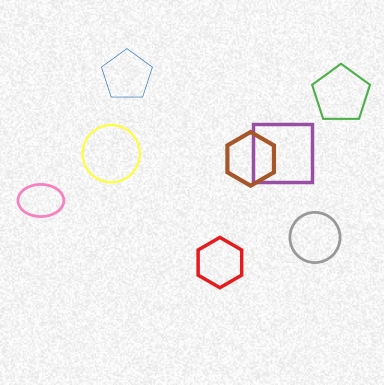[{"shape": "hexagon", "thickness": 2.5, "radius": 0.33, "center": [0.571, 0.318]}, {"shape": "pentagon", "thickness": 0.5, "radius": 0.35, "center": [0.33, 0.804]}, {"shape": "pentagon", "thickness": 1.5, "radius": 0.4, "center": [0.886, 0.755]}, {"shape": "square", "thickness": 2.5, "radius": 0.38, "center": [0.735, 0.602]}, {"shape": "circle", "thickness": 1.5, "radius": 0.37, "center": [0.289, 0.601]}, {"shape": "hexagon", "thickness": 3, "radius": 0.35, "center": [0.651, 0.587]}, {"shape": "oval", "thickness": 2, "radius": 0.3, "center": [0.106, 0.479]}, {"shape": "circle", "thickness": 2, "radius": 0.33, "center": [0.818, 0.383]}]